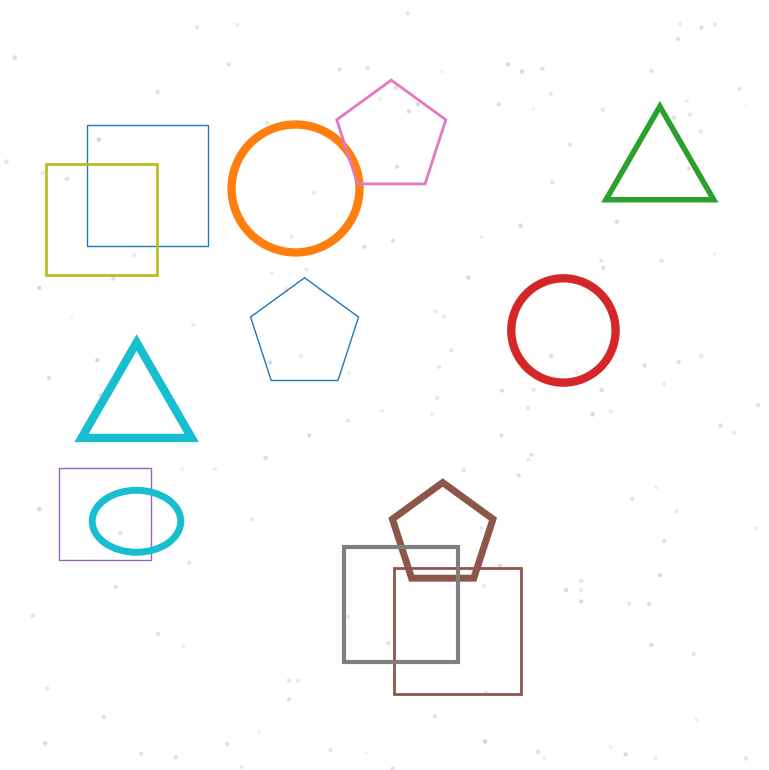[{"shape": "pentagon", "thickness": 0.5, "radius": 0.37, "center": [0.396, 0.566]}, {"shape": "square", "thickness": 0.5, "radius": 0.39, "center": [0.192, 0.76]}, {"shape": "circle", "thickness": 3, "radius": 0.42, "center": [0.384, 0.755]}, {"shape": "triangle", "thickness": 2, "radius": 0.4, "center": [0.857, 0.781]}, {"shape": "circle", "thickness": 3, "radius": 0.34, "center": [0.732, 0.571]}, {"shape": "square", "thickness": 0.5, "radius": 0.3, "center": [0.136, 0.332]}, {"shape": "square", "thickness": 1, "radius": 0.41, "center": [0.594, 0.18]}, {"shape": "pentagon", "thickness": 2.5, "radius": 0.34, "center": [0.575, 0.305]}, {"shape": "pentagon", "thickness": 1, "radius": 0.37, "center": [0.508, 0.821]}, {"shape": "square", "thickness": 1.5, "radius": 0.37, "center": [0.521, 0.215]}, {"shape": "square", "thickness": 1, "radius": 0.36, "center": [0.132, 0.715]}, {"shape": "oval", "thickness": 2.5, "radius": 0.29, "center": [0.177, 0.323]}, {"shape": "triangle", "thickness": 3, "radius": 0.41, "center": [0.177, 0.473]}]